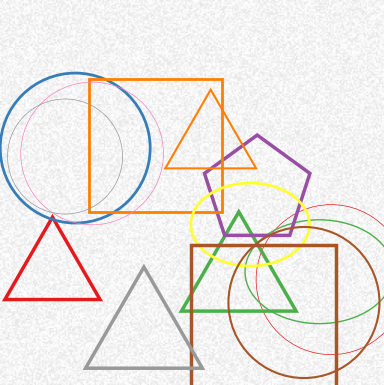[{"shape": "circle", "thickness": 0.5, "radius": 0.97, "center": [0.86, 0.274]}, {"shape": "triangle", "thickness": 2.5, "radius": 0.71, "center": [0.136, 0.293]}, {"shape": "circle", "thickness": 2, "radius": 0.97, "center": [0.195, 0.615]}, {"shape": "triangle", "thickness": 2.5, "radius": 0.86, "center": [0.62, 0.278]}, {"shape": "oval", "thickness": 1, "radius": 0.96, "center": [0.829, 0.294]}, {"shape": "pentagon", "thickness": 2.5, "radius": 0.72, "center": [0.668, 0.505]}, {"shape": "triangle", "thickness": 1.5, "radius": 0.68, "center": [0.547, 0.631]}, {"shape": "square", "thickness": 2, "radius": 0.86, "center": [0.403, 0.623]}, {"shape": "oval", "thickness": 2, "radius": 0.77, "center": [0.65, 0.417]}, {"shape": "square", "thickness": 2.5, "radius": 0.94, "center": [0.685, 0.174]}, {"shape": "circle", "thickness": 1.5, "radius": 0.98, "center": [0.789, 0.214]}, {"shape": "circle", "thickness": 0.5, "radius": 0.93, "center": [0.239, 0.601]}, {"shape": "triangle", "thickness": 2.5, "radius": 0.88, "center": [0.374, 0.131]}, {"shape": "circle", "thickness": 0.5, "radius": 0.75, "center": [0.169, 0.593]}]